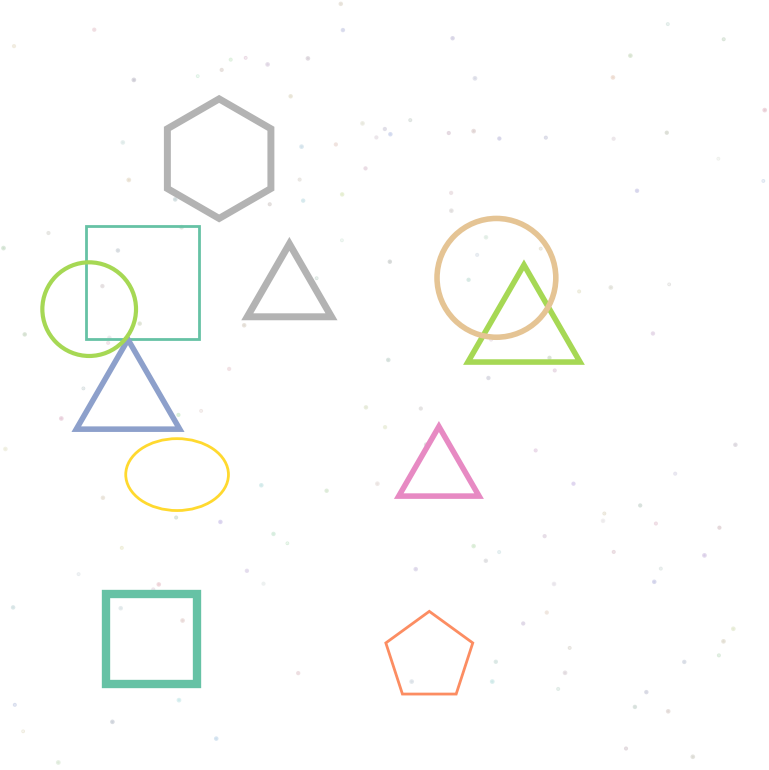[{"shape": "square", "thickness": 3, "radius": 0.29, "center": [0.197, 0.17]}, {"shape": "square", "thickness": 1, "radius": 0.37, "center": [0.185, 0.634]}, {"shape": "pentagon", "thickness": 1, "radius": 0.3, "center": [0.558, 0.147]}, {"shape": "triangle", "thickness": 2, "radius": 0.39, "center": [0.166, 0.481]}, {"shape": "triangle", "thickness": 2, "radius": 0.3, "center": [0.57, 0.386]}, {"shape": "triangle", "thickness": 2, "radius": 0.42, "center": [0.68, 0.572]}, {"shape": "circle", "thickness": 1.5, "radius": 0.3, "center": [0.116, 0.599]}, {"shape": "oval", "thickness": 1, "radius": 0.33, "center": [0.23, 0.384]}, {"shape": "circle", "thickness": 2, "radius": 0.39, "center": [0.645, 0.639]}, {"shape": "hexagon", "thickness": 2.5, "radius": 0.39, "center": [0.285, 0.794]}, {"shape": "triangle", "thickness": 2.5, "radius": 0.32, "center": [0.376, 0.62]}]